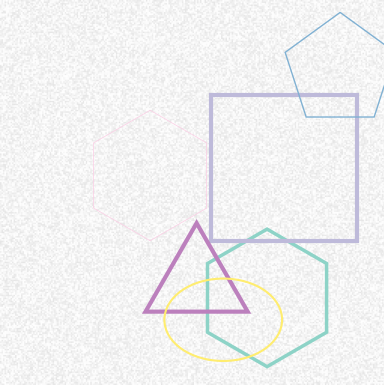[{"shape": "hexagon", "thickness": 2.5, "radius": 0.89, "center": [0.694, 0.226]}, {"shape": "square", "thickness": 3, "radius": 0.95, "center": [0.738, 0.563]}, {"shape": "pentagon", "thickness": 1, "radius": 0.75, "center": [0.883, 0.818]}, {"shape": "hexagon", "thickness": 0.5, "radius": 0.85, "center": [0.39, 0.544]}, {"shape": "triangle", "thickness": 3, "radius": 0.77, "center": [0.511, 0.267]}, {"shape": "oval", "thickness": 1.5, "radius": 0.76, "center": [0.58, 0.169]}]